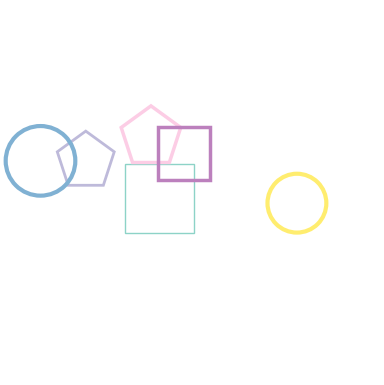[{"shape": "square", "thickness": 1, "radius": 0.45, "center": [0.415, 0.484]}, {"shape": "pentagon", "thickness": 2, "radius": 0.39, "center": [0.223, 0.582]}, {"shape": "circle", "thickness": 3, "radius": 0.45, "center": [0.105, 0.582]}, {"shape": "pentagon", "thickness": 2.5, "radius": 0.41, "center": [0.392, 0.644]}, {"shape": "square", "thickness": 2.5, "radius": 0.34, "center": [0.478, 0.601]}, {"shape": "circle", "thickness": 3, "radius": 0.38, "center": [0.771, 0.472]}]